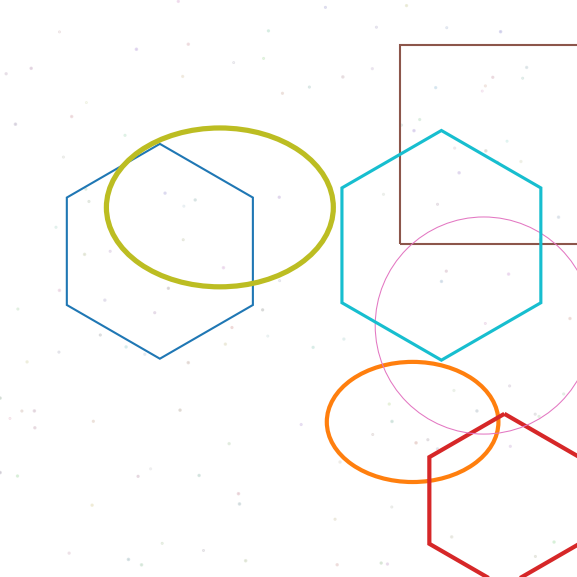[{"shape": "hexagon", "thickness": 1, "radius": 0.93, "center": [0.277, 0.564]}, {"shape": "oval", "thickness": 2, "radius": 0.74, "center": [0.714, 0.268]}, {"shape": "hexagon", "thickness": 2, "radius": 0.75, "center": [0.873, 0.133]}, {"shape": "square", "thickness": 1, "radius": 0.86, "center": [0.864, 0.749]}, {"shape": "circle", "thickness": 0.5, "radius": 0.94, "center": [0.838, 0.435]}, {"shape": "oval", "thickness": 2.5, "radius": 0.98, "center": [0.381, 0.64]}, {"shape": "hexagon", "thickness": 1.5, "radius": 0.99, "center": [0.764, 0.574]}]